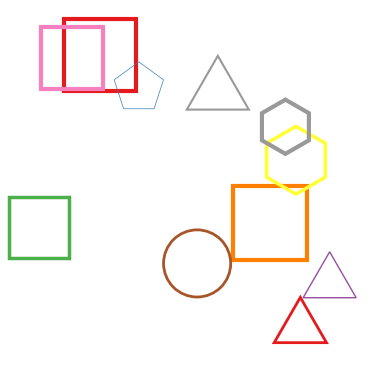[{"shape": "triangle", "thickness": 2, "radius": 0.39, "center": [0.78, 0.149]}, {"shape": "square", "thickness": 3, "radius": 0.47, "center": [0.26, 0.858]}, {"shape": "pentagon", "thickness": 0.5, "radius": 0.34, "center": [0.361, 0.772]}, {"shape": "square", "thickness": 2.5, "radius": 0.39, "center": [0.102, 0.409]}, {"shape": "triangle", "thickness": 1, "radius": 0.4, "center": [0.856, 0.266]}, {"shape": "square", "thickness": 3, "radius": 0.48, "center": [0.701, 0.421]}, {"shape": "hexagon", "thickness": 2.5, "radius": 0.44, "center": [0.769, 0.584]}, {"shape": "circle", "thickness": 2, "radius": 0.44, "center": [0.512, 0.316]}, {"shape": "square", "thickness": 3, "radius": 0.4, "center": [0.187, 0.85]}, {"shape": "hexagon", "thickness": 3, "radius": 0.35, "center": [0.741, 0.671]}, {"shape": "triangle", "thickness": 1.5, "radius": 0.47, "center": [0.566, 0.762]}]